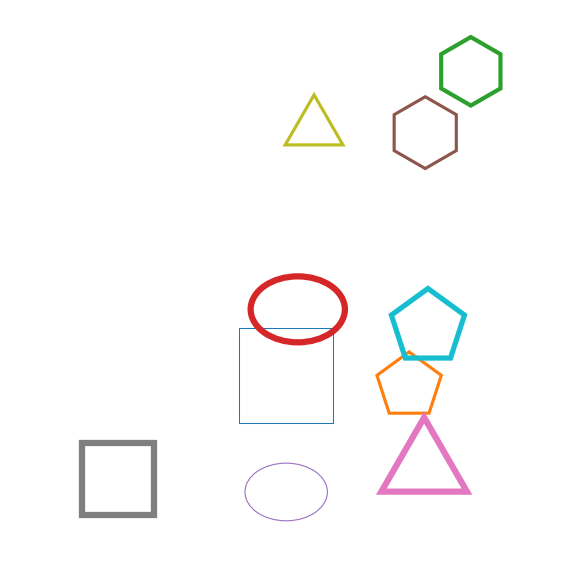[{"shape": "square", "thickness": 0.5, "radius": 0.41, "center": [0.496, 0.349]}, {"shape": "pentagon", "thickness": 1.5, "radius": 0.29, "center": [0.708, 0.331]}, {"shape": "hexagon", "thickness": 2, "radius": 0.3, "center": [0.815, 0.876]}, {"shape": "oval", "thickness": 3, "radius": 0.41, "center": [0.516, 0.463]}, {"shape": "oval", "thickness": 0.5, "radius": 0.36, "center": [0.496, 0.147]}, {"shape": "hexagon", "thickness": 1.5, "radius": 0.31, "center": [0.736, 0.769]}, {"shape": "triangle", "thickness": 3, "radius": 0.43, "center": [0.734, 0.191]}, {"shape": "square", "thickness": 3, "radius": 0.31, "center": [0.204, 0.17]}, {"shape": "triangle", "thickness": 1.5, "radius": 0.29, "center": [0.544, 0.777]}, {"shape": "pentagon", "thickness": 2.5, "radius": 0.33, "center": [0.741, 0.433]}]